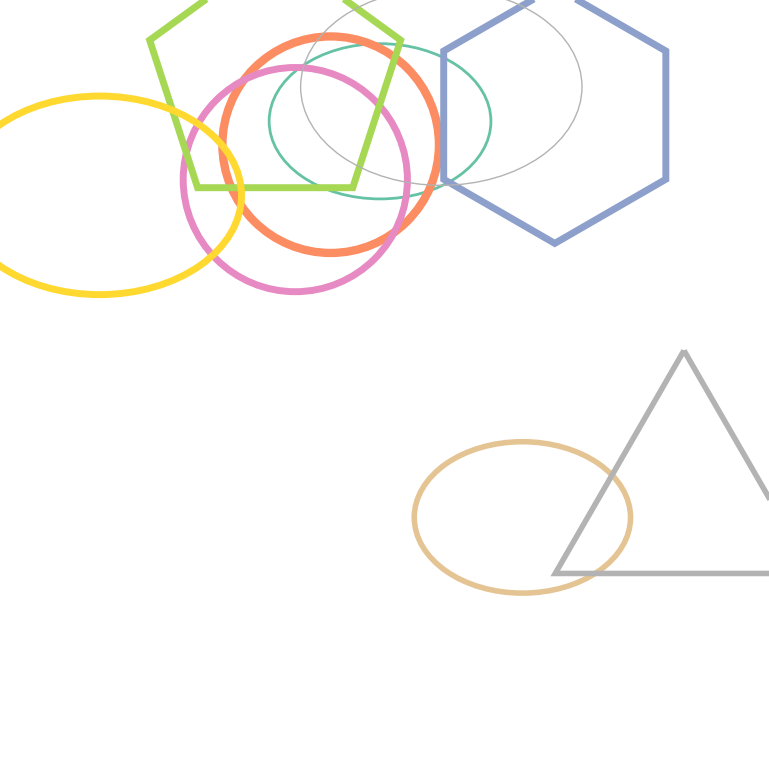[{"shape": "oval", "thickness": 1, "radius": 0.72, "center": [0.494, 0.842]}, {"shape": "circle", "thickness": 3, "radius": 0.7, "center": [0.429, 0.812]}, {"shape": "hexagon", "thickness": 2.5, "radius": 0.83, "center": [0.72, 0.85]}, {"shape": "circle", "thickness": 2.5, "radius": 0.73, "center": [0.384, 0.767]}, {"shape": "pentagon", "thickness": 2.5, "radius": 0.86, "center": [0.357, 0.895]}, {"shape": "oval", "thickness": 2.5, "radius": 0.92, "center": [0.129, 0.746]}, {"shape": "oval", "thickness": 2, "radius": 0.7, "center": [0.678, 0.328]}, {"shape": "triangle", "thickness": 2, "radius": 0.97, "center": [0.888, 0.352]}, {"shape": "oval", "thickness": 0.5, "radius": 0.91, "center": [0.573, 0.887]}]